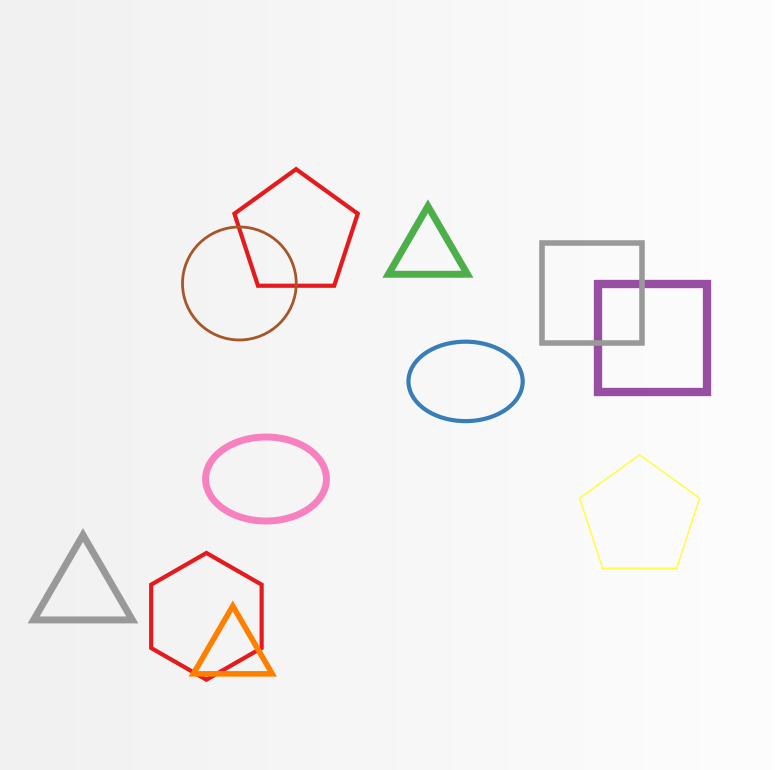[{"shape": "hexagon", "thickness": 1.5, "radius": 0.41, "center": [0.266, 0.2]}, {"shape": "pentagon", "thickness": 1.5, "radius": 0.42, "center": [0.382, 0.697]}, {"shape": "oval", "thickness": 1.5, "radius": 0.37, "center": [0.601, 0.505]}, {"shape": "triangle", "thickness": 2.5, "radius": 0.29, "center": [0.552, 0.673]}, {"shape": "square", "thickness": 3, "radius": 0.35, "center": [0.842, 0.561]}, {"shape": "triangle", "thickness": 2, "radius": 0.29, "center": [0.3, 0.154]}, {"shape": "pentagon", "thickness": 0.5, "radius": 0.41, "center": [0.825, 0.328]}, {"shape": "circle", "thickness": 1, "radius": 0.37, "center": [0.309, 0.632]}, {"shape": "oval", "thickness": 2.5, "radius": 0.39, "center": [0.343, 0.378]}, {"shape": "square", "thickness": 2, "radius": 0.32, "center": [0.764, 0.62]}, {"shape": "triangle", "thickness": 2.5, "radius": 0.37, "center": [0.107, 0.232]}]